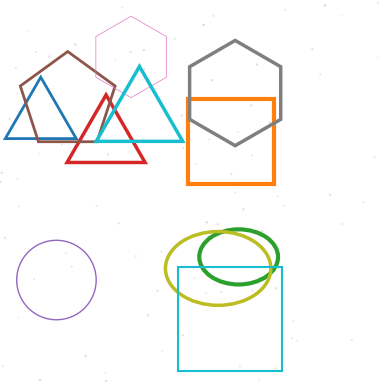[{"shape": "triangle", "thickness": 2, "radius": 0.53, "center": [0.106, 0.693]}, {"shape": "square", "thickness": 3, "radius": 0.55, "center": [0.6, 0.632]}, {"shape": "oval", "thickness": 3, "radius": 0.51, "center": [0.62, 0.333]}, {"shape": "triangle", "thickness": 2.5, "radius": 0.59, "center": [0.276, 0.636]}, {"shape": "circle", "thickness": 1, "radius": 0.52, "center": [0.147, 0.273]}, {"shape": "pentagon", "thickness": 2, "radius": 0.65, "center": [0.176, 0.737]}, {"shape": "hexagon", "thickness": 0.5, "radius": 0.53, "center": [0.341, 0.852]}, {"shape": "hexagon", "thickness": 2.5, "radius": 0.68, "center": [0.611, 0.758]}, {"shape": "oval", "thickness": 2.5, "radius": 0.68, "center": [0.567, 0.303]}, {"shape": "triangle", "thickness": 2.5, "radius": 0.65, "center": [0.362, 0.698]}, {"shape": "square", "thickness": 1.5, "radius": 0.68, "center": [0.598, 0.172]}]